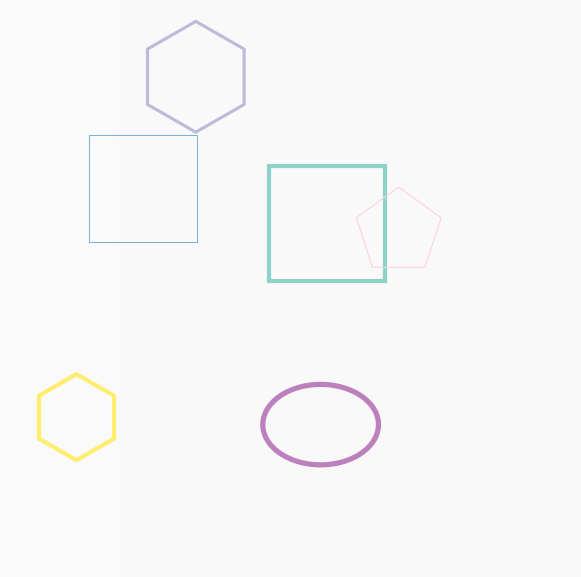[{"shape": "square", "thickness": 2, "radius": 0.5, "center": [0.562, 0.612]}, {"shape": "hexagon", "thickness": 1.5, "radius": 0.48, "center": [0.337, 0.866]}, {"shape": "square", "thickness": 0.5, "radius": 0.46, "center": [0.245, 0.673]}, {"shape": "pentagon", "thickness": 0.5, "radius": 0.38, "center": [0.686, 0.598]}, {"shape": "oval", "thickness": 2.5, "radius": 0.5, "center": [0.552, 0.264]}, {"shape": "hexagon", "thickness": 2, "radius": 0.37, "center": [0.132, 0.277]}]